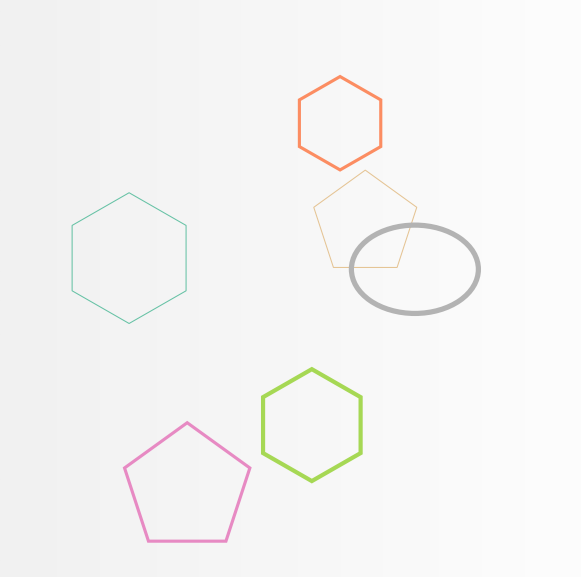[{"shape": "hexagon", "thickness": 0.5, "radius": 0.57, "center": [0.222, 0.552]}, {"shape": "hexagon", "thickness": 1.5, "radius": 0.4, "center": [0.585, 0.786]}, {"shape": "pentagon", "thickness": 1.5, "radius": 0.57, "center": [0.322, 0.154]}, {"shape": "hexagon", "thickness": 2, "radius": 0.48, "center": [0.536, 0.263]}, {"shape": "pentagon", "thickness": 0.5, "radius": 0.47, "center": [0.628, 0.611]}, {"shape": "oval", "thickness": 2.5, "radius": 0.55, "center": [0.714, 0.533]}]